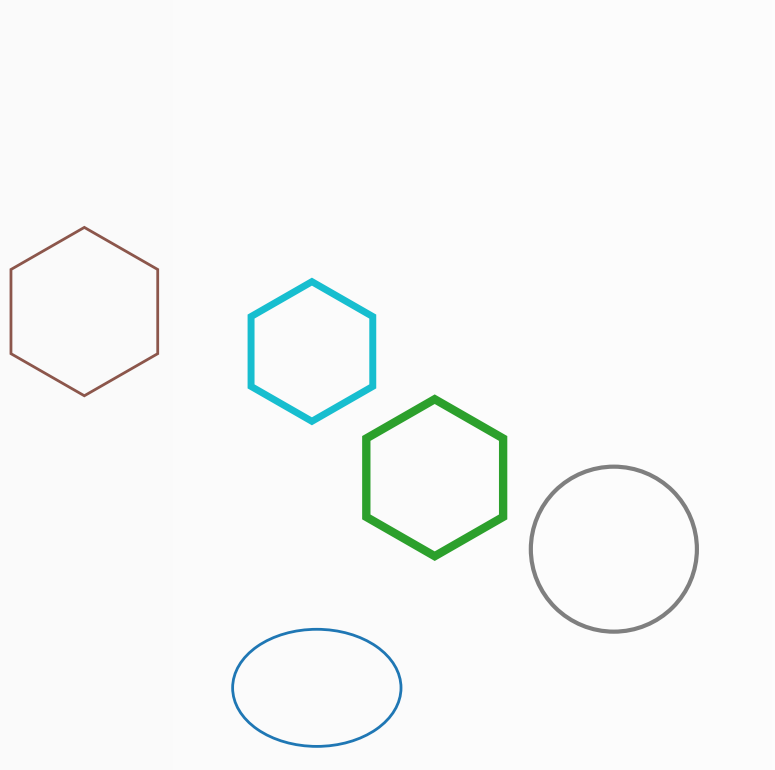[{"shape": "oval", "thickness": 1, "radius": 0.54, "center": [0.409, 0.107]}, {"shape": "hexagon", "thickness": 3, "radius": 0.51, "center": [0.561, 0.38]}, {"shape": "hexagon", "thickness": 1, "radius": 0.55, "center": [0.109, 0.595]}, {"shape": "circle", "thickness": 1.5, "radius": 0.54, "center": [0.792, 0.287]}, {"shape": "hexagon", "thickness": 2.5, "radius": 0.45, "center": [0.402, 0.544]}]